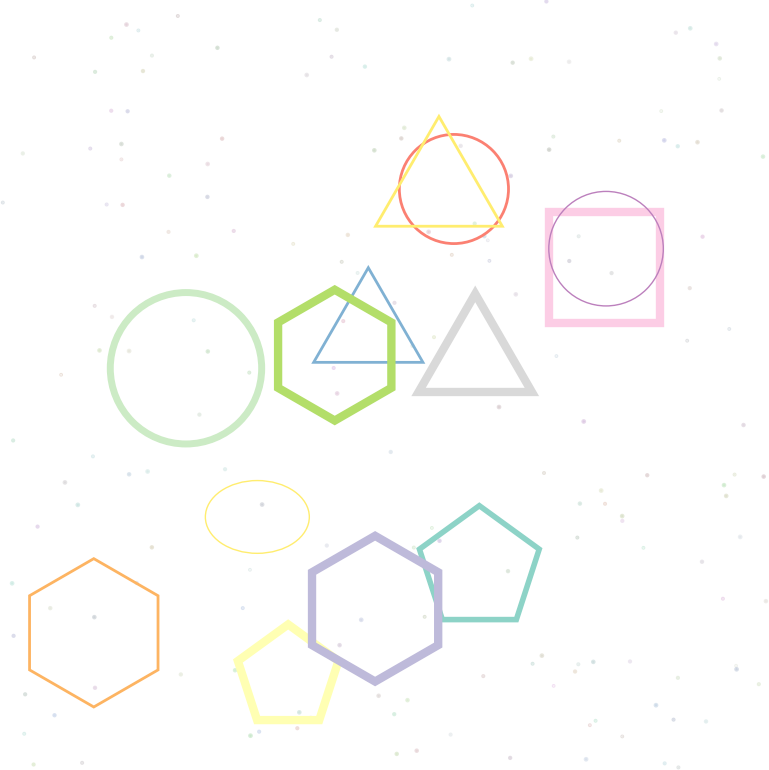[{"shape": "pentagon", "thickness": 2, "radius": 0.41, "center": [0.623, 0.261]}, {"shape": "pentagon", "thickness": 3, "radius": 0.34, "center": [0.374, 0.12]}, {"shape": "hexagon", "thickness": 3, "radius": 0.47, "center": [0.487, 0.209]}, {"shape": "circle", "thickness": 1, "radius": 0.35, "center": [0.59, 0.755]}, {"shape": "triangle", "thickness": 1, "radius": 0.41, "center": [0.478, 0.57]}, {"shape": "hexagon", "thickness": 1, "radius": 0.48, "center": [0.122, 0.178]}, {"shape": "hexagon", "thickness": 3, "radius": 0.42, "center": [0.435, 0.539]}, {"shape": "square", "thickness": 3, "radius": 0.36, "center": [0.785, 0.652]}, {"shape": "triangle", "thickness": 3, "radius": 0.42, "center": [0.617, 0.533]}, {"shape": "circle", "thickness": 0.5, "radius": 0.37, "center": [0.787, 0.677]}, {"shape": "circle", "thickness": 2.5, "radius": 0.49, "center": [0.242, 0.522]}, {"shape": "triangle", "thickness": 1, "radius": 0.48, "center": [0.57, 0.754]}, {"shape": "oval", "thickness": 0.5, "radius": 0.34, "center": [0.334, 0.329]}]